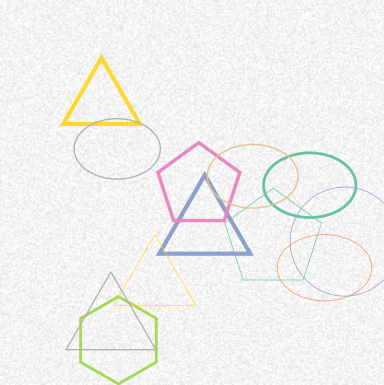[{"shape": "pentagon", "thickness": 0.5, "radius": 0.66, "center": [0.709, 0.38]}, {"shape": "oval", "thickness": 2, "radius": 0.6, "center": [0.805, 0.519]}, {"shape": "oval", "thickness": 0.5, "radius": 0.61, "center": [0.843, 0.305]}, {"shape": "circle", "thickness": 0.5, "radius": 0.71, "center": [0.895, 0.373]}, {"shape": "triangle", "thickness": 3, "radius": 0.68, "center": [0.532, 0.409]}, {"shape": "pentagon", "thickness": 2.5, "radius": 0.56, "center": [0.517, 0.518]}, {"shape": "hexagon", "thickness": 2, "radius": 0.57, "center": [0.308, 0.116]}, {"shape": "triangle", "thickness": 3, "radius": 0.57, "center": [0.264, 0.735]}, {"shape": "triangle", "thickness": 0.5, "radius": 0.61, "center": [0.402, 0.268]}, {"shape": "oval", "thickness": 1, "radius": 0.59, "center": [0.656, 0.542]}, {"shape": "triangle", "thickness": 1, "radius": 0.67, "center": [0.288, 0.159]}, {"shape": "oval", "thickness": 1, "radius": 0.56, "center": [0.305, 0.613]}]